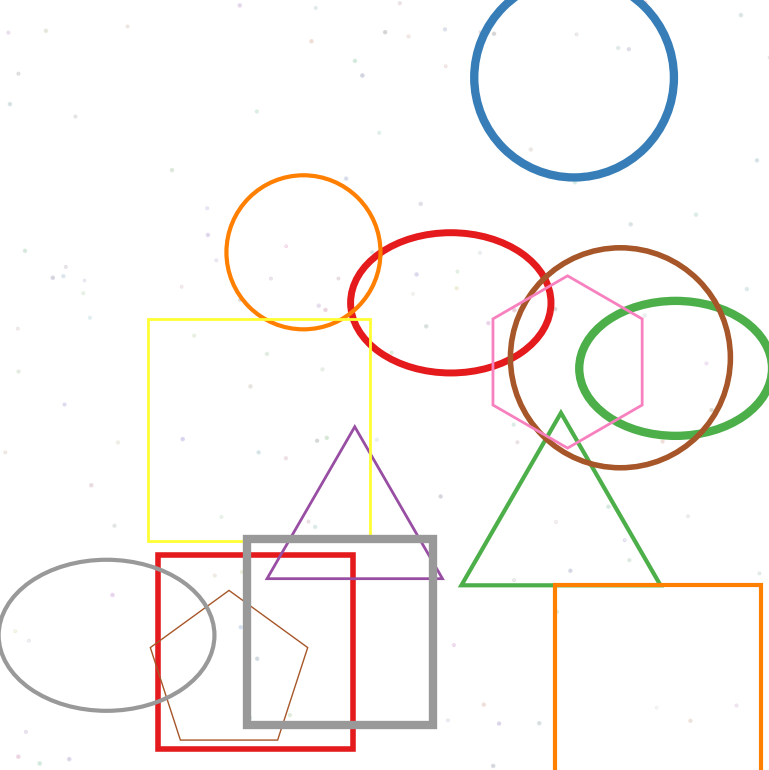[{"shape": "square", "thickness": 2, "radius": 0.63, "center": [0.332, 0.154]}, {"shape": "oval", "thickness": 2.5, "radius": 0.65, "center": [0.585, 0.607]}, {"shape": "circle", "thickness": 3, "radius": 0.65, "center": [0.746, 0.899]}, {"shape": "oval", "thickness": 3, "radius": 0.63, "center": [0.877, 0.522]}, {"shape": "triangle", "thickness": 1.5, "radius": 0.75, "center": [0.729, 0.314]}, {"shape": "triangle", "thickness": 1, "radius": 0.66, "center": [0.461, 0.314]}, {"shape": "circle", "thickness": 1.5, "radius": 0.5, "center": [0.394, 0.672]}, {"shape": "square", "thickness": 1.5, "radius": 0.67, "center": [0.855, 0.106]}, {"shape": "square", "thickness": 1, "radius": 0.72, "center": [0.337, 0.442]}, {"shape": "circle", "thickness": 2, "radius": 0.71, "center": [0.806, 0.535]}, {"shape": "pentagon", "thickness": 0.5, "radius": 0.54, "center": [0.297, 0.126]}, {"shape": "hexagon", "thickness": 1, "radius": 0.56, "center": [0.737, 0.53]}, {"shape": "oval", "thickness": 1.5, "radius": 0.7, "center": [0.138, 0.175]}, {"shape": "square", "thickness": 3, "radius": 0.6, "center": [0.441, 0.179]}]